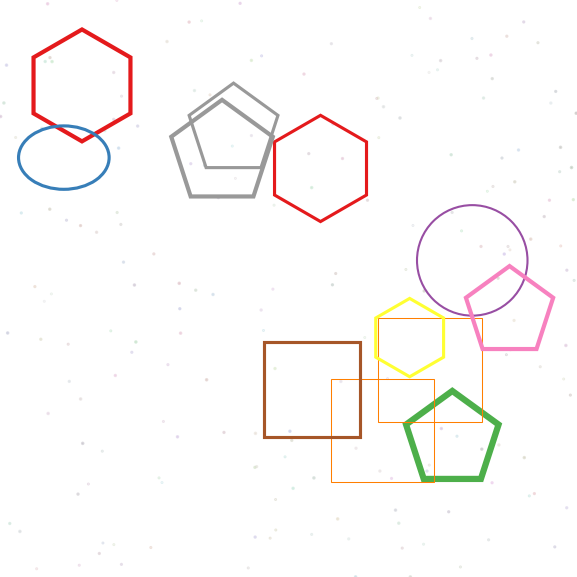[{"shape": "hexagon", "thickness": 1.5, "radius": 0.46, "center": [0.555, 0.707]}, {"shape": "hexagon", "thickness": 2, "radius": 0.48, "center": [0.142, 0.851]}, {"shape": "oval", "thickness": 1.5, "radius": 0.39, "center": [0.111, 0.726]}, {"shape": "pentagon", "thickness": 3, "radius": 0.42, "center": [0.783, 0.238]}, {"shape": "circle", "thickness": 1, "radius": 0.48, "center": [0.818, 0.548]}, {"shape": "square", "thickness": 0.5, "radius": 0.45, "center": [0.663, 0.254]}, {"shape": "square", "thickness": 0.5, "radius": 0.45, "center": [0.744, 0.359]}, {"shape": "hexagon", "thickness": 1.5, "radius": 0.34, "center": [0.709, 0.415]}, {"shape": "square", "thickness": 1.5, "radius": 0.41, "center": [0.54, 0.325]}, {"shape": "pentagon", "thickness": 2, "radius": 0.4, "center": [0.882, 0.459]}, {"shape": "pentagon", "thickness": 2, "radius": 0.46, "center": [0.384, 0.734]}, {"shape": "pentagon", "thickness": 1.5, "radius": 0.4, "center": [0.404, 0.774]}]